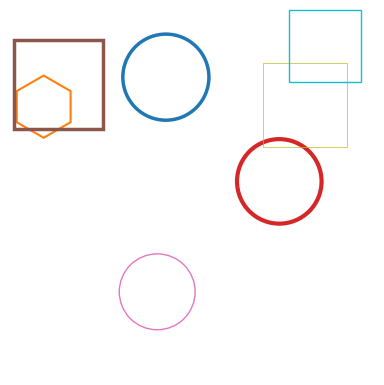[{"shape": "circle", "thickness": 2.5, "radius": 0.56, "center": [0.431, 0.8]}, {"shape": "hexagon", "thickness": 1.5, "radius": 0.4, "center": [0.113, 0.723]}, {"shape": "circle", "thickness": 3, "radius": 0.55, "center": [0.725, 0.529]}, {"shape": "square", "thickness": 2.5, "radius": 0.58, "center": [0.153, 0.781]}, {"shape": "circle", "thickness": 1, "radius": 0.49, "center": [0.408, 0.242]}, {"shape": "square", "thickness": 0.5, "radius": 0.55, "center": [0.792, 0.727]}, {"shape": "square", "thickness": 1, "radius": 0.47, "center": [0.844, 0.88]}]